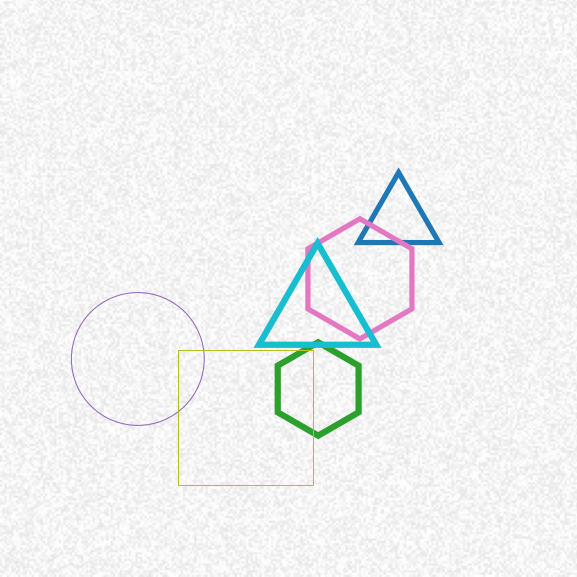[{"shape": "triangle", "thickness": 2.5, "radius": 0.4, "center": [0.69, 0.62]}, {"shape": "hexagon", "thickness": 3, "radius": 0.4, "center": [0.551, 0.326]}, {"shape": "circle", "thickness": 0.5, "radius": 0.58, "center": [0.239, 0.378]}, {"shape": "hexagon", "thickness": 2.5, "radius": 0.52, "center": [0.623, 0.516]}, {"shape": "square", "thickness": 0.5, "radius": 0.59, "center": [0.425, 0.276]}, {"shape": "triangle", "thickness": 3, "radius": 0.59, "center": [0.55, 0.461]}]